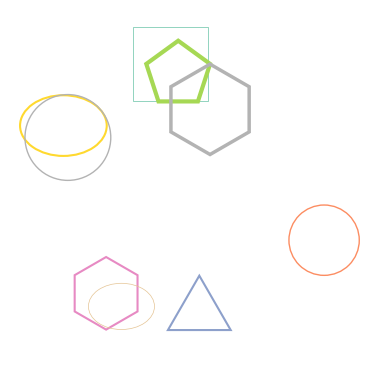[{"shape": "square", "thickness": 0.5, "radius": 0.48, "center": [0.443, 0.833]}, {"shape": "circle", "thickness": 1, "radius": 0.46, "center": [0.842, 0.376]}, {"shape": "triangle", "thickness": 1.5, "radius": 0.47, "center": [0.518, 0.19]}, {"shape": "hexagon", "thickness": 1.5, "radius": 0.47, "center": [0.276, 0.238]}, {"shape": "pentagon", "thickness": 3, "radius": 0.44, "center": [0.463, 0.807]}, {"shape": "oval", "thickness": 1.5, "radius": 0.56, "center": [0.165, 0.674]}, {"shape": "oval", "thickness": 0.5, "radius": 0.43, "center": [0.315, 0.204]}, {"shape": "circle", "thickness": 1, "radius": 0.56, "center": [0.176, 0.643]}, {"shape": "hexagon", "thickness": 2.5, "radius": 0.59, "center": [0.546, 0.716]}]